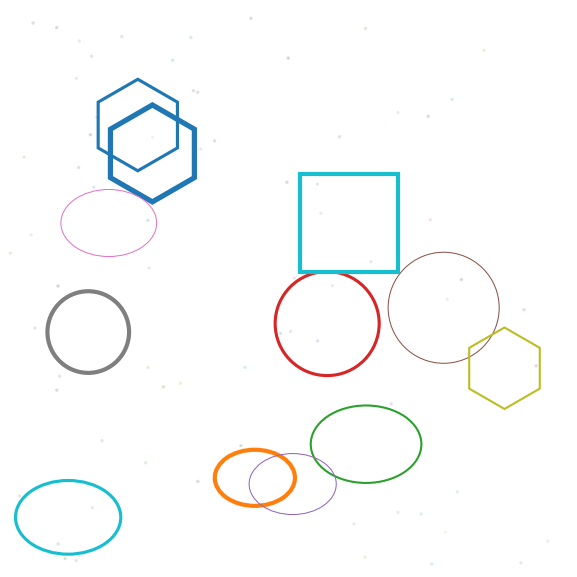[{"shape": "hexagon", "thickness": 1.5, "radius": 0.4, "center": [0.239, 0.783]}, {"shape": "hexagon", "thickness": 2.5, "radius": 0.42, "center": [0.264, 0.733]}, {"shape": "oval", "thickness": 2, "radius": 0.35, "center": [0.441, 0.172]}, {"shape": "oval", "thickness": 1, "radius": 0.48, "center": [0.634, 0.23]}, {"shape": "circle", "thickness": 1.5, "radius": 0.45, "center": [0.567, 0.439]}, {"shape": "oval", "thickness": 0.5, "radius": 0.38, "center": [0.507, 0.161]}, {"shape": "circle", "thickness": 0.5, "radius": 0.48, "center": [0.768, 0.466]}, {"shape": "oval", "thickness": 0.5, "radius": 0.41, "center": [0.188, 0.613]}, {"shape": "circle", "thickness": 2, "radius": 0.35, "center": [0.153, 0.424]}, {"shape": "hexagon", "thickness": 1, "radius": 0.35, "center": [0.874, 0.361]}, {"shape": "square", "thickness": 2, "radius": 0.42, "center": [0.604, 0.612]}, {"shape": "oval", "thickness": 1.5, "radius": 0.46, "center": [0.118, 0.103]}]